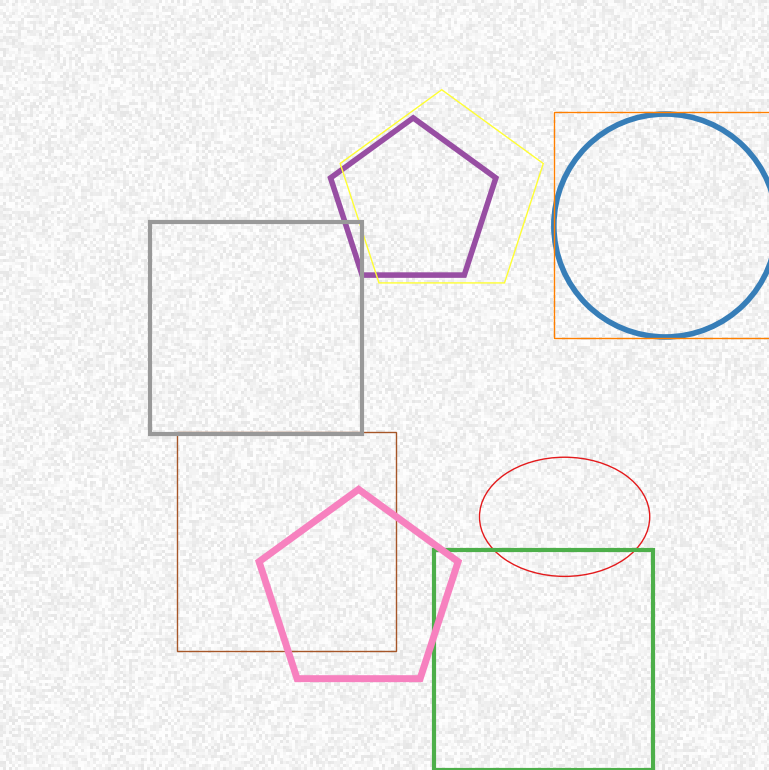[{"shape": "oval", "thickness": 0.5, "radius": 0.55, "center": [0.733, 0.329]}, {"shape": "circle", "thickness": 2, "radius": 0.72, "center": [0.864, 0.707]}, {"shape": "square", "thickness": 1.5, "radius": 0.71, "center": [0.706, 0.143]}, {"shape": "pentagon", "thickness": 2, "radius": 0.56, "center": [0.537, 0.734]}, {"shape": "square", "thickness": 0.5, "radius": 0.73, "center": [0.866, 0.708]}, {"shape": "pentagon", "thickness": 0.5, "radius": 0.69, "center": [0.574, 0.745]}, {"shape": "square", "thickness": 0.5, "radius": 0.71, "center": [0.372, 0.297]}, {"shape": "pentagon", "thickness": 2.5, "radius": 0.68, "center": [0.466, 0.229]}, {"shape": "square", "thickness": 1.5, "radius": 0.69, "center": [0.332, 0.574]}]